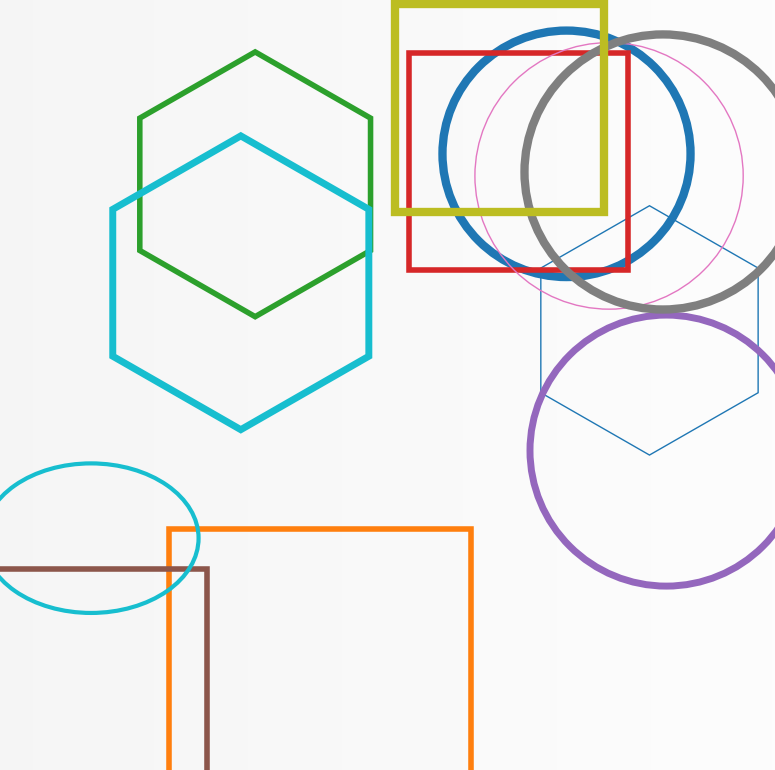[{"shape": "hexagon", "thickness": 0.5, "radius": 0.81, "center": [0.838, 0.571]}, {"shape": "circle", "thickness": 3, "radius": 0.8, "center": [0.731, 0.8]}, {"shape": "square", "thickness": 2, "radius": 0.97, "center": [0.413, 0.117]}, {"shape": "hexagon", "thickness": 2, "radius": 0.86, "center": [0.329, 0.761]}, {"shape": "square", "thickness": 2, "radius": 0.71, "center": [0.669, 0.79]}, {"shape": "circle", "thickness": 2.5, "radius": 0.88, "center": [0.86, 0.415]}, {"shape": "square", "thickness": 2, "radius": 0.8, "center": [0.107, 0.1]}, {"shape": "circle", "thickness": 0.5, "radius": 0.87, "center": [0.786, 0.772]}, {"shape": "circle", "thickness": 3, "radius": 0.89, "center": [0.855, 0.777]}, {"shape": "square", "thickness": 3, "radius": 0.68, "center": [0.644, 0.86]}, {"shape": "oval", "thickness": 1.5, "radius": 0.69, "center": [0.117, 0.301]}, {"shape": "hexagon", "thickness": 2.5, "radius": 0.95, "center": [0.311, 0.633]}]